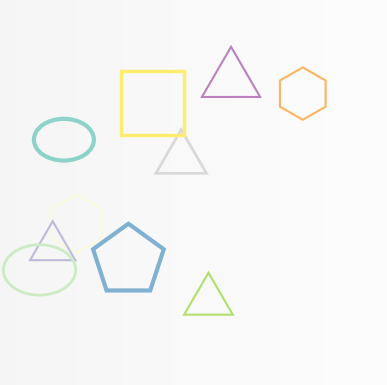[{"shape": "oval", "thickness": 3, "radius": 0.39, "center": [0.165, 0.637]}, {"shape": "hexagon", "thickness": 0.5, "radius": 0.38, "center": [0.198, 0.419]}, {"shape": "triangle", "thickness": 1.5, "radius": 0.34, "center": [0.136, 0.358]}, {"shape": "pentagon", "thickness": 3, "radius": 0.48, "center": [0.331, 0.323]}, {"shape": "hexagon", "thickness": 1.5, "radius": 0.34, "center": [0.781, 0.757]}, {"shape": "triangle", "thickness": 1.5, "radius": 0.36, "center": [0.538, 0.219]}, {"shape": "triangle", "thickness": 2, "radius": 0.38, "center": [0.468, 0.588]}, {"shape": "triangle", "thickness": 1.5, "radius": 0.43, "center": [0.596, 0.792]}, {"shape": "oval", "thickness": 2, "radius": 0.47, "center": [0.102, 0.299]}, {"shape": "square", "thickness": 2.5, "radius": 0.41, "center": [0.394, 0.732]}]